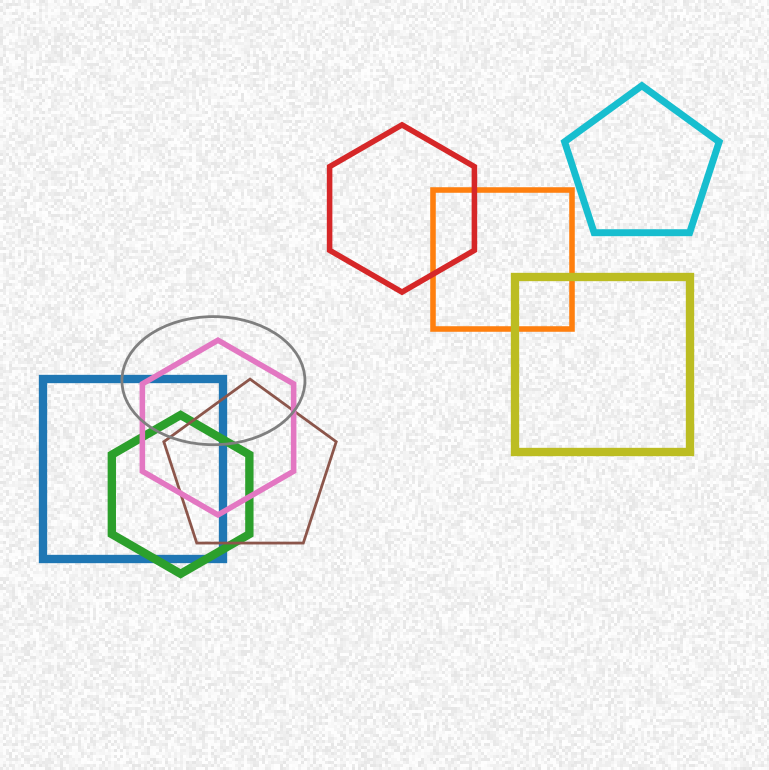[{"shape": "square", "thickness": 3, "radius": 0.58, "center": [0.173, 0.391]}, {"shape": "square", "thickness": 2, "radius": 0.45, "center": [0.652, 0.663]}, {"shape": "hexagon", "thickness": 3, "radius": 0.52, "center": [0.235, 0.358]}, {"shape": "hexagon", "thickness": 2, "radius": 0.54, "center": [0.522, 0.729]}, {"shape": "pentagon", "thickness": 1, "radius": 0.59, "center": [0.325, 0.39]}, {"shape": "hexagon", "thickness": 2, "radius": 0.57, "center": [0.283, 0.445]}, {"shape": "oval", "thickness": 1, "radius": 0.59, "center": [0.277, 0.506]}, {"shape": "square", "thickness": 3, "radius": 0.57, "center": [0.782, 0.527]}, {"shape": "pentagon", "thickness": 2.5, "radius": 0.53, "center": [0.834, 0.783]}]